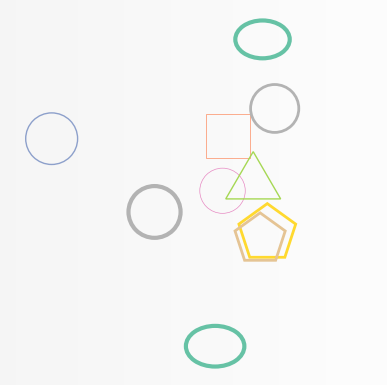[{"shape": "oval", "thickness": 3, "radius": 0.38, "center": [0.555, 0.101]}, {"shape": "oval", "thickness": 3, "radius": 0.35, "center": [0.677, 0.898]}, {"shape": "square", "thickness": 0.5, "radius": 0.29, "center": [0.589, 0.648]}, {"shape": "circle", "thickness": 1, "radius": 0.33, "center": [0.133, 0.64]}, {"shape": "circle", "thickness": 0.5, "radius": 0.29, "center": [0.574, 0.505]}, {"shape": "triangle", "thickness": 1, "radius": 0.41, "center": [0.653, 0.524]}, {"shape": "pentagon", "thickness": 2, "radius": 0.39, "center": [0.69, 0.394]}, {"shape": "pentagon", "thickness": 2, "radius": 0.34, "center": [0.671, 0.379]}, {"shape": "circle", "thickness": 3, "radius": 0.34, "center": [0.399, 0.449]}, {"shape": "circle", "thickness": 2, "radius": 0.31, "center": [0.709, 0.718]}]